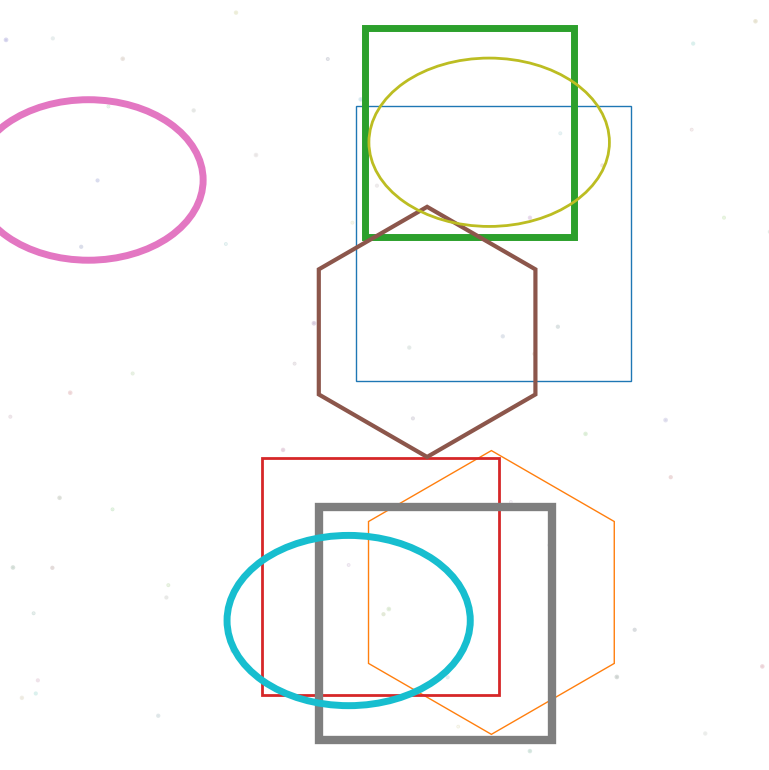[{"shape": "square", "thickness": 0.5, "radius": 0.89, "center": [0.641, 0.684]}, {"shape": "hexagon", "thickness": 0.5, "radius": 0.92, "center": [0.638, 0.231]}, {"shape": "square", "thickness": 2.5, "radius": 0.68, "center": [0.61, 0.828]}, {"shape": "square", "thickness": 1, "radius": 0.77, "center": [0.494, 0.251]}, {"shape": "hexagon", "thickness": 1.5, "radius": 0.81, "center": [0.555, 0.569]}, {"shape": "oval", "thickness": 2.5, "radius": 0.74, "center": [0.115, 0.766]}, {"shape": "square", "thickness": 3, "radius": 0.76, "center": [0.566, 0.191]}, {"shape": "oval", "thickness": 1, "radius": 0.78, "center": [0.635, 0.815]}, {"shape": "oval", "thickness": 2.5, "radius": 0.79, "center": [0.453, 0.194]}]